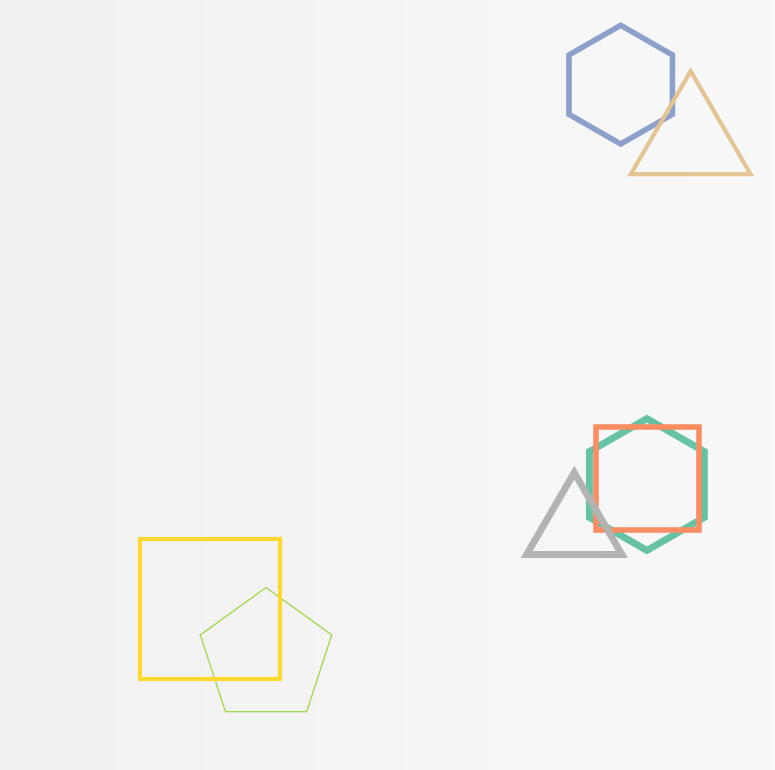[{"shape": "hexagon", "thickness": 2.5, "radius": 0.43, "center": [0.835, 0.371]}, {"shape": "square", "thickness": 2, "radius": 0.33, "center": [0.836, 0.378]}, {"shape": "hexagon", "thickness": 2, "radius": 0.39, "center": [0.801, 0.89]}, {"shape": "pentagon", "thickness": 0.5, "radius": 0.45, "center": [0.343, 0.148]}, {"shape": "square", "thickness": 1.5, "radius": 0.45, "center": [0.271, 0.209]}, {"shape": "triangle", "thickness": 1.5, "radius": 0.45, "center": [0.891, 0.818]}, {"shape": "triangle", "thickness": 2.5, "radius": 0.35, "center": [0.741, 0.315]}]